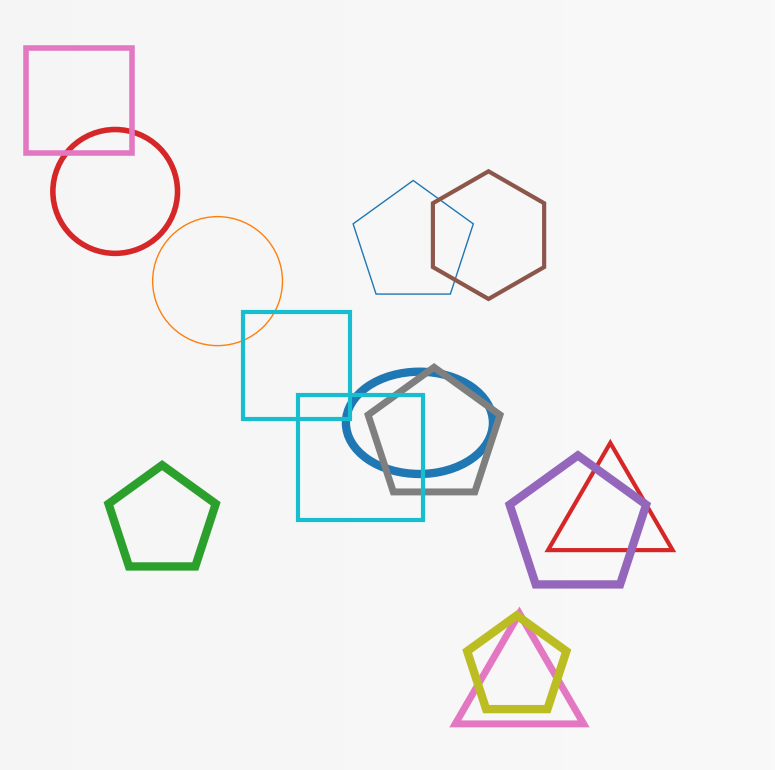[{"shape": "oval", "thickness": 3, "radius": 0.47, "center": [0.541, 0.451]}, {"shape": "pentagon", "thickness": 0.5, "radius": 0.41, "center": [0.533, 0.684]}, {"shape": "circle", "thickness": 0.5, "radius": 0.42, "center": [0.281, 0.635]}, {"shape": "pentagon", "thickness": 3, "radius": 0.36, "center": [0.209, 0.323]}, {"shape": "circle", "thickness": 2, "radius": 0.4, "center": [0.149, 0.751]}, {"shape": "triangle", "thickness": 1.5, "radius": 0.46, "center": [0.788, 0.332]}, {"shape": "pentagon", "thickness": 3, "radius": 0.46, "center": [0.746, 0.316]}, {"shape": "hexagon", "thickness": 1.5, "radius": 0.41, "center": [0.63, 0.695]}, {"shape": "triangle", "thickness": 2.5, "radius": 0.48, "center": [0.67, 0.108]}, {"shape": "square", "thickness": 2, "radius": 0.34, "center": [0.102, 0.87]}, {"shape": "pentagon", "thickness": 2.5, "radius": 0.45, "center": [0.56, 0.434]}, {"shape": "pentagon", "thickness": 3, "radius": 0.34, "center": [0.667, 0.134]}, {"shape": "square", "thickness": 1.5, "radius": 0.41, "center": [0.465, 0.406]}, {"shape": "square", "thickness": 1.5, "radius": 0.35, "center": [0.382, 0.525]}]